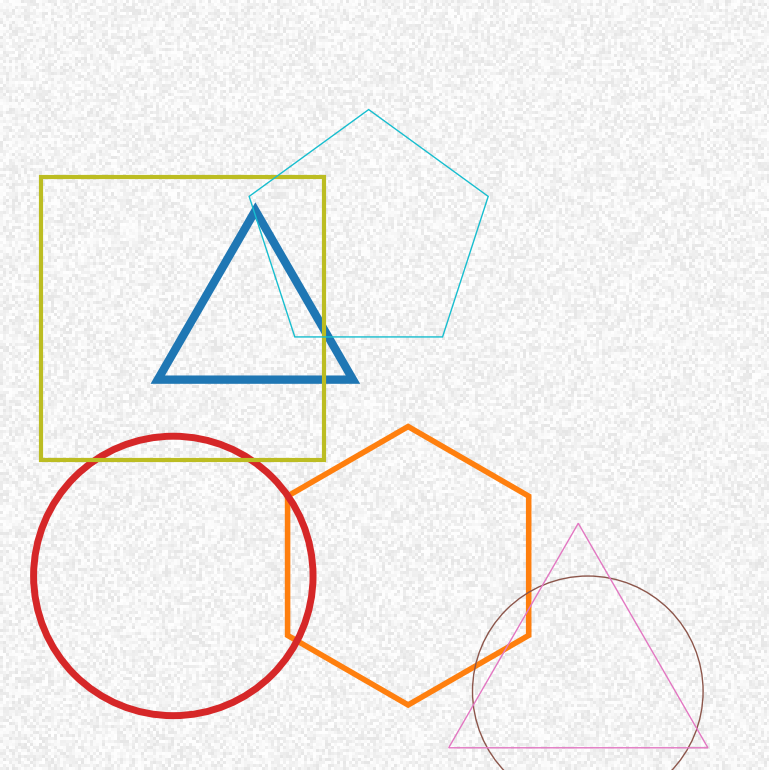[{"shape": "triangle", "thickness": 3, "radius": 0.73, "center": [0.332, 0.58]}, {"shape": "hexagon", "thickness": 2, "radius": 0.9, "center": [0.53, 0.265]}, {"shape": "circle", "thickness": 2.5, "radius": 0.91, "center": [0.225, 0.252]}, {"shape": "circle", "thickness": 0.5, "radius": 0.75, "center": [0.763, 0.102]}, {"shape": "triangle", "thickness": 0.5, "radius": 0.97, "center": [0.751, 0.126]}, {"shape": "square", "thickness": 1.5, "radius": 0.92, "center": [0.237, 0.586]}, {"shape": "pentagon", "thickness": 0.5, "radius": 0.82, "center": [0.479, 0.694]}]